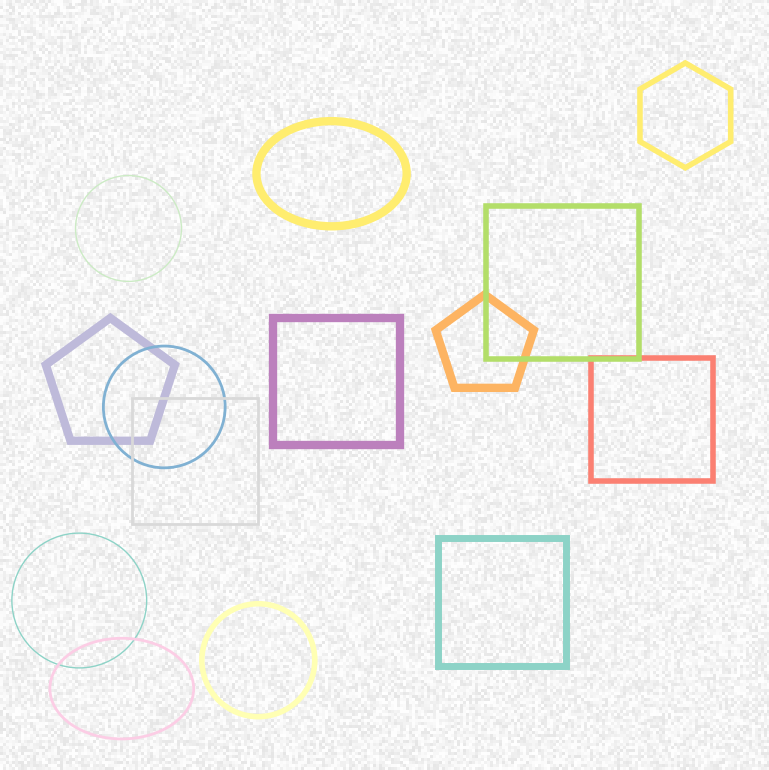[{"shape": "square", "thickness": 2.5, "radius": 0.41, "center": [0.651, 0.218]}, {"shape": "circle", "thickness": 0.5, "radius": 0.44, "center": [0.103, 0.22]}, {"shape": "circle", "thickness": 2, "radius": 0.37, "center": [0.335, 0.143]}, {"shape": "pentagon", "thickness": 3, "radius": 0.44, "center": [0.143, 0.499]}, {"shape": "square", "thickness": 2, "radius": 0.4, "center": [0.847, 0.455]}, {"shape": "circle", "thickness": 1, "radius": 0.4, "center": [0.213, 0.472]}, {"shape": "pentagon", "thickness": 3, "radius": 0.33, "center": [0.63, 0.551]}, {"shape": "square", "thickness": 2, "radius": 0.5, "center": [0.73, 0.633]}, {"shape": "oval", "thickness": 1, "radius": 0.47, "center": [0.158, 0.106]}, {"shape": "square", "thickness": 1, "radius": 0.41, "center": [0.254, 0.402]}, {"shape": "square", "thickness": 3, "radius": 0.41, "center": [0.437, 0.504]}, {"shape": "circle", "thickness": 0.5, "radius": 0.34, "center": [0.167, 0.703]}, {"shape": "hexagon", "thickness": 2, "radius": 0.34, "center": [0.89, 0.85]}, {"shape": "oval", "thickness": 3, "radius": 0.49, "center": [0.431, 0.774]}]